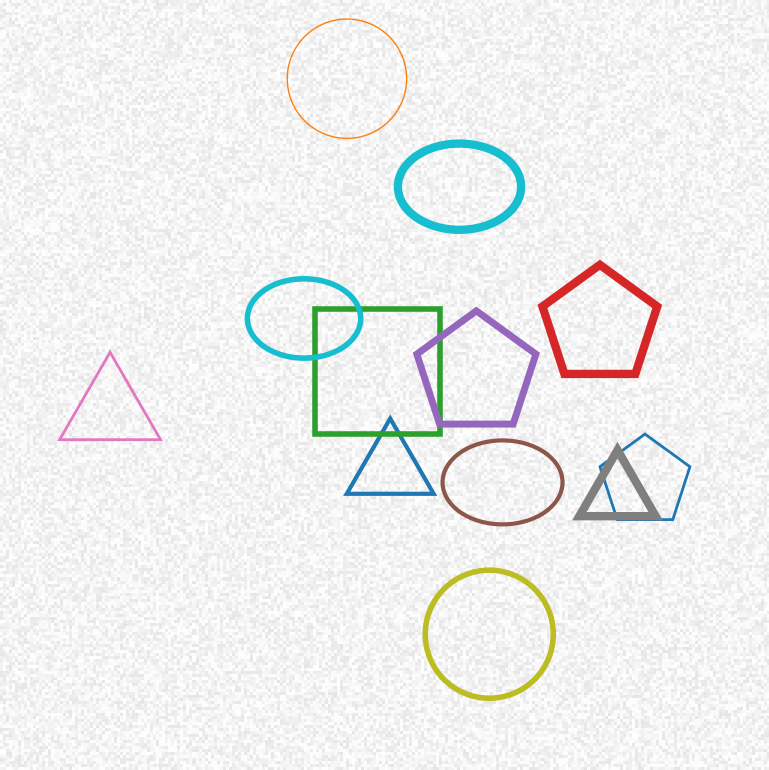[{"shape": "triangle", "thickness": 1.5, "radius": 0.33, "center": [0.507, 0.391]}, {"shape": "pentagon", "thickness": 1, "radius": 0.31, "center": [0.838, 0.375]}, {"shape": "circle", "thickness": 0.5, "radius": 0.39, "center": [0.451, 0.898]}, {"shape": "square", "thickness": 2, "radius": 0.41, "center": [0.49, 0.517]}, {"shape": "pentagon", "thickness": 3, "radius": 0.39, "center": [0.779, 0.578]}, {"shape": "pentagon", "thickness": 2.5, "radius": 0.41, "center": [0.619, 0.515]}, {"shape": "oval", "thickness": 1.5, "radius": 0.39, "center": [0.653, 0.374]}, {"shape": "triangle", "thickness": 1, "radius": 0.38, "center": [0.143, 0.467]}, {"shape": "triangle", "thickness": 3, "radius": 0.29, "center": [0.802, 0.358]}, {"shape": "circle", "thickness": 2, "radius": 0.42, "center": [0.635, 0.176]}, {"shape": "oval", "thickness": 2, "radius": 0.37, "center": [0.395, 0.586]}, {"shape": "oval", "thickness": 3, "radius": 0.4, "center": [0.597, 0.758]}]